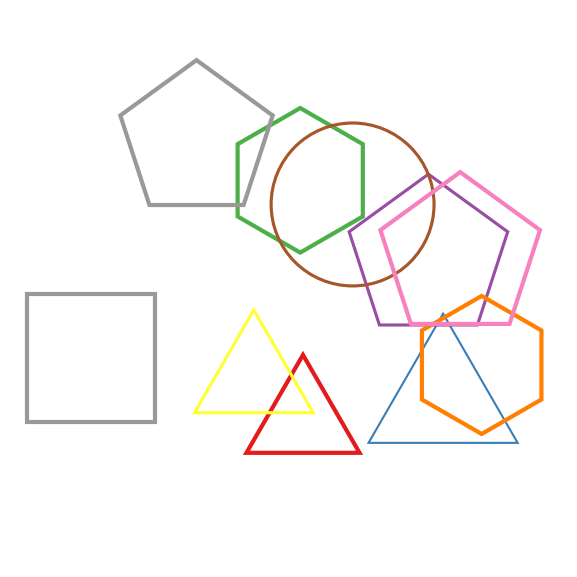[{"shape": "triangle", "thickness": 2, "radius": 0.57, "center": [0.525, 0.272]}, {"shape": "triangle", "thickness": 1, "radius": 0.75, "center": [0.767, 0.307]}, {"shape": "hexagon", "thickness": 2, "radius": 0.63, "center": [0.52, 0.687]}, {"shape": "pentagon", "thickness": 1.5, "radius": 0.72, "center": [0.742, 0.553]}, {"shape": "hexagon", "thickness": 2, "radius": 0.6, "center": [0.834, 0.367]}, {"shape": "triangle", "thickness": 1.5, "radius": 0.59, "center": [0.44, 0.344]}, {"shape": "circle", "thickness": 1.5, "radius": 0.71, "center": [0.611, 0.645]}, {"shape": "pentagon", "thickness": 2, "radius": 0.73, "center": [0.797, 0.556]}, {"shape": "pentagon", "thickness": 2, "radius": 0.69, "center": [0.34, 0.756]}, {"shape": "square", "thickness": 2, "radius": 0.55, "center": [0.158, 0.379]}]